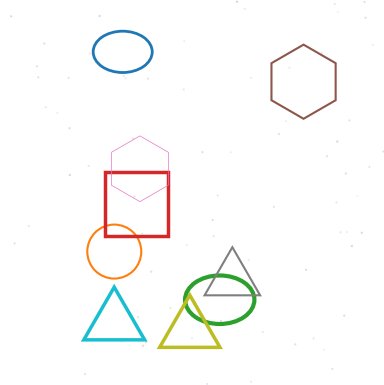[{"shape": "oval", "thickness": 2, "radius": 0.38, "center": [0.319, 0.865]}, {"shape": "circle", "thickness": 1.5, "radius": 0.35, "center": [0.297, 0.347]}, {"shape": "oval", "thickness": 3, "radius": 0.45, "center": [0.571, 0.221]}, {"shape": "square", "thickness": 2.5, "radius": 0.42, "center": [0.355, 0.47]}, {"shape": "hexagon", "thickness": 1.5, "radius": 0.48, "center": [0.788, 0.788]}, {"shape": "hexagon", "thickness": 0.5, "radius": 0.43, "center": [0.363, 0.562]}, {"shape": "triangle", "thickness": 1.5, "radius": 0.42, "center": [0.604, 0.275]}, {"shape": "triangle", "thickness": 2.5, "radius": 0.45, "center": [0.493, 0.143]}, {"shape": "triangle", "thickness": 2.5, "radius": 0.46, "center": [0.297, 0.163]}]